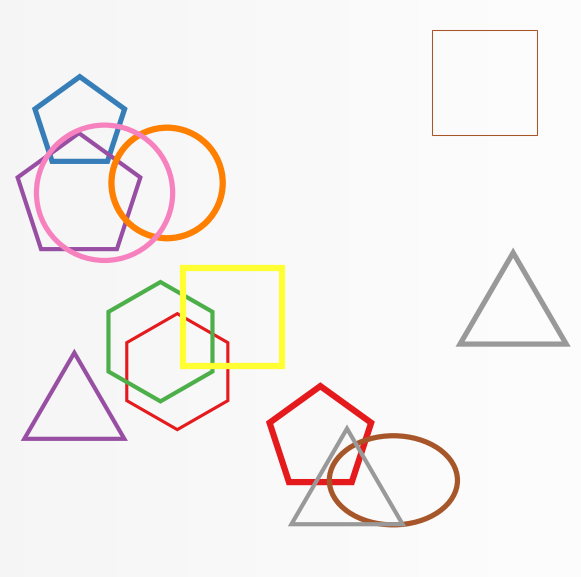[{"shape": "hexagon", "thickness": 1.5, "radius": 0.5, "center": [0.305, 0.356]}, {"shape": "pentagon", "thickness": 3, "radius": 0.46, "center": [0.551, 0.239]}, {"shape": "pentagon", "thickness": 2.5, "radius": 0.41, "center": [0.137, 0.785]}, {"shape": "hexagon", "thickness": 2, "radius": 0.52, "center": [0.276, 0.407]}, {"shape": "pentagon", "thickness": 2, "radius": 0.56, "center": [0.136, 0.658]}, {"shape": "triangle", "thickness": 2, "radius": 0.5, "center": [0.128, 0.289]}, {"shape": "circle", "thickness": 3, "radius": 0.48, "center": [0.287, 0.682]}, {"shape": "square", "thickness": 3, "radius": 0.43, "center": [0.399, 0.45]}, {"shape": "oval", "thickness": 2.5, "radius": 0.55, "center": [0.677, 0.167]}, {"shape": "square", "thickness": 0.5, "radius": 0.45, "center": [0.834, 0.856]}, {"shape": "circle", "thickness": 2.5, "radius": 0.59, "center": [0.18, 0.665]}, {"shape": "triangle", "thickness": 2, "radius": 0.55, "center": [0.597, 0.147]}, {"shape": "triangle", "thickness": 2.5, "radius": 0.53, "center": [0.883, 0.456]}]